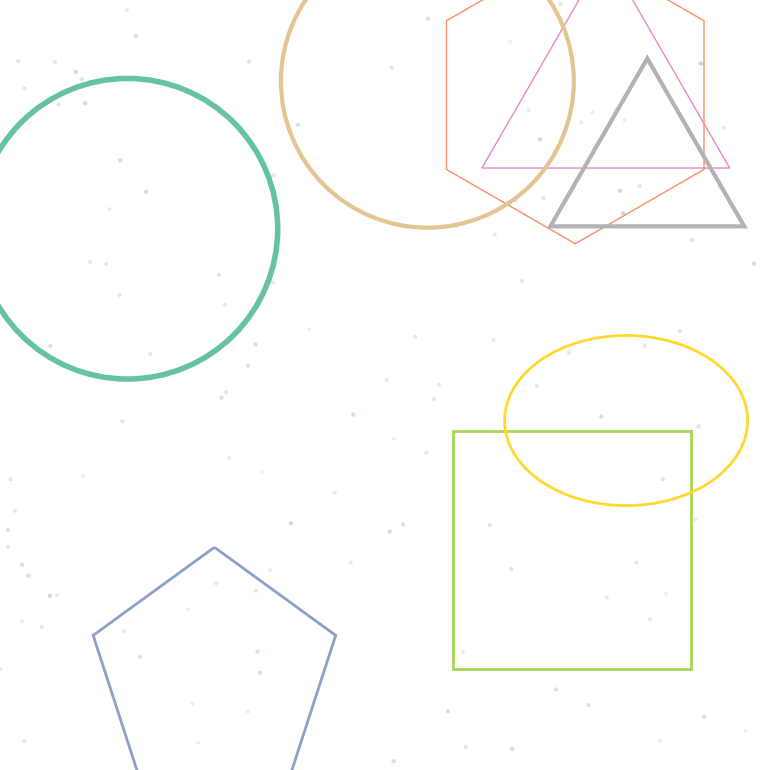[{"shape": "circle", "thickness": 2, "radius": 0.98, "center": [0.165, 0.703]}, {"shape": "hexagon", "thickness": 0.5, "radius": 0.97, "center": [0.747, 0.877]}, {"shape": "pentagon", "thickness": 1, "radius": 0.83, "center": [0.278, 0.124]}, {"shape": "triangle", "thickness": 0.5, "radius": 0.93, "center": [0.787, 0.875]}, {"shape": "square", "thickness": 1, "radius": 0.77, "center": [0.743, 0.286]}, {"shape": "oval", "thickness": 1, "radius": 0.79, "center": [0.813, 0.454]}, {"shape": "circle", "thickness": 1.5, "radius": 0.95, "center": [0.555, 0.894]}, {"shape": "triangle", "thickness": 1.5, "radius": 0.73, "center": [0.841, 0.779]}]